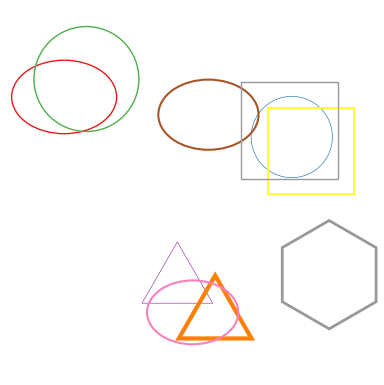[{"shape": "oval", "thickness": 1, "radius": 0.68, "center": [0.167, 0.748]}, {"shape": "circle", "thickness": 0.5, "radius": 0.53, "center": [0.758, 0.644]}, {"shape": "circle", "thickness": 1, "radius": 0.68, "center": [0.224, 0.795]}, {"shape": "triangle", "thickness": 0.5, "radius": 0.53, "center": [0.461, 0.265]}, {"shape": "triangle", "thickness": 3, "radius": 0.55, "center": [0.559, 0.175]}, {"shape": "square", "thickness": 1.5, "radius": 0.56, "center": [0.807, 0.608]}, {"shape": "oval", "thickness": 1.5, "radius": 0.65, "center": [0.541, 0.702]}, {"shape": "oval", "thickness": 1.5, "radius": 0.59, "center": [0.5, 0.189]}, {"shape": "square", "thickness": 1, "radius": 0.63, "center": [0.752, 0.662]}, {"shape": "hexagon", "thickness": 2, "radius": 0.7, "center": [0.855, 0.286]}]